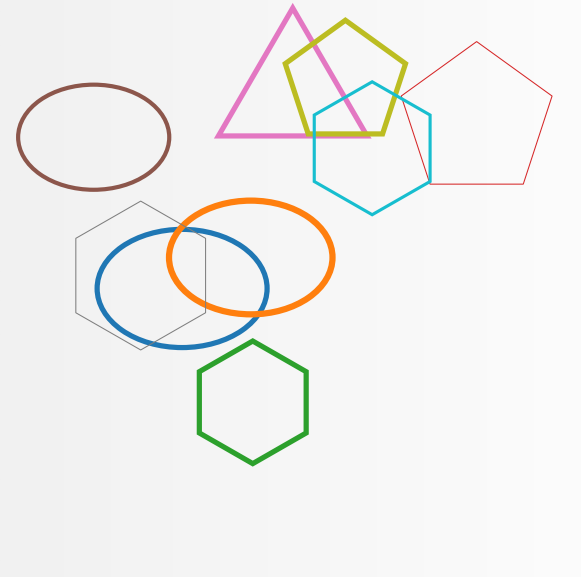[{"shape": "oval", "thickness": 2.5, "radius": 0.73, "center": [0.313, 0.5]}, {"shape": "oval", "thickness": 3, "radius": 0.7, "center": [0.431, 0.553]}, {"shape": "hexagon", "thickness": 2.5, "radius": 0.53, "center": [0.435, 0.302]}, {"shape": "pentagon", "thickness": 0.5, "radius": 0.68, "center": [0.82, 0.791]}, {"shape": "oval", "thickness": 2, "radius": 0.65, "center": [0.161, 0.762]}, {"shape": "triangle", "thickness": 2.5, "radius": 0.74, "center": [0.504, 0.838]}, {"shape": "hexagon", "thickness": 0.5, "radius": 0.64, "center": [0.242, 0.522]}, {"shape": "pentagon", "thickness": 2.5, "radius": 0.54, "center": [0.594, 0.855]}, {"shape": "hexagon", "thickness": 1.5, "radius": 0.58, "center": [0.64, 0.742]}]